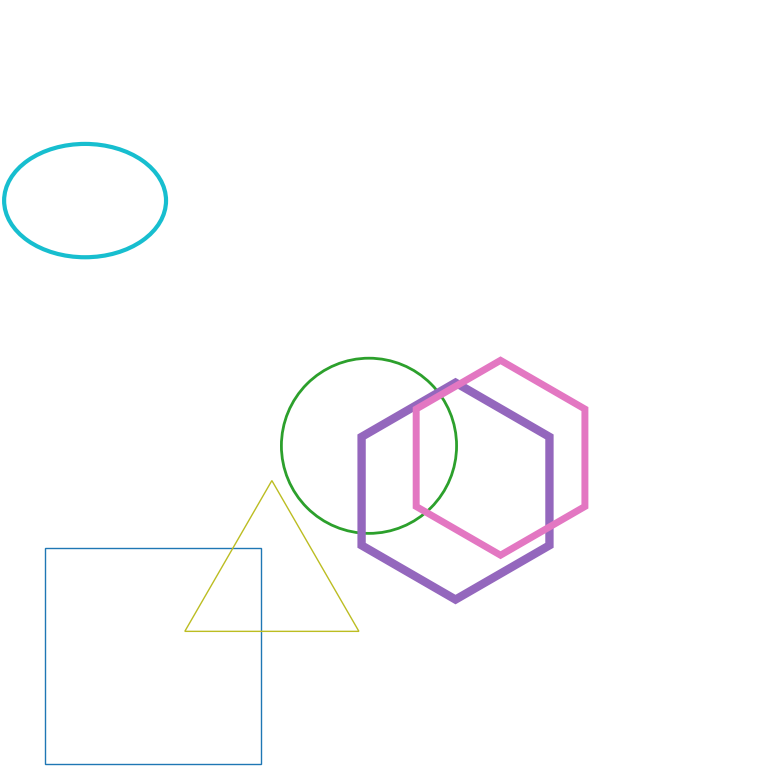[{"shape": "square", "thickness": 0.5, "radius": 0.7, "center": [0.199, 0.148]}, {"shape": "circle", "thickness": 1, "radius": 0.57, "center": [0.479, 0.421]}, {"shape": "hexagon", "thickness": 3, "radius": 0.7, "center": [0.592, 0.362]}, {"shape": "hexagon", "thickness": 2.5, "radius": 0.63, "center": [0.65, 0.405]}, {"shape": "triangle", "thickness": 0.5, "radius": 0.65, "center": [0.353, 0.245]}, {"shape": "oval", "thickness": 1.5, "radius": 0.53, "center": [0.11, 0.74]}]